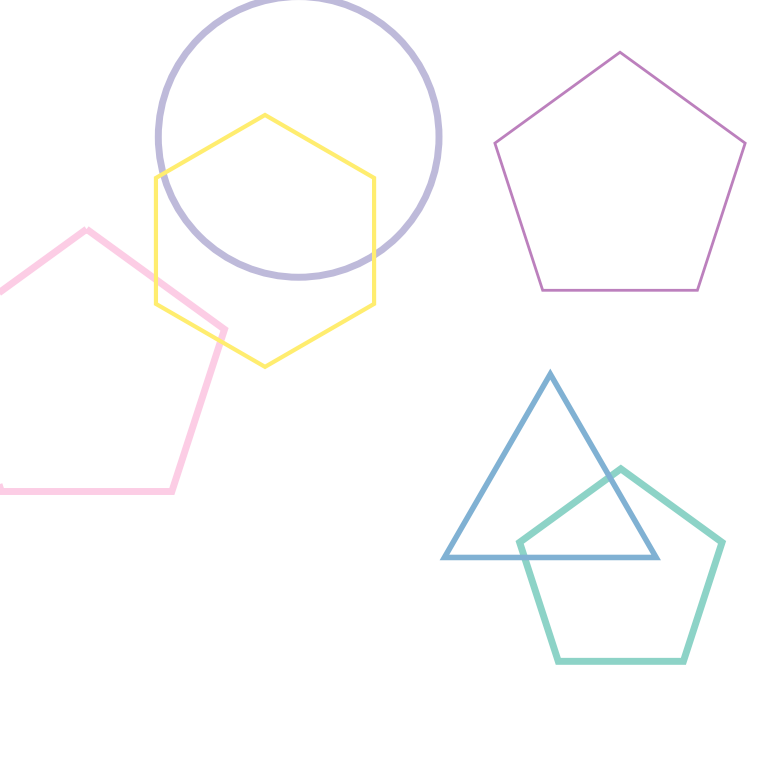[{"shape": "pentagon", "thickness": 2.5, "radius": 0.69, "center": [0.806, 0.253]}, {"shape": "circle", "thickness": 2.5, "radius": 0.91, "center": [0.388, 0.822]}, {"shape": "triangle", "thickness": 2, "radius": 0.79, "center": [0.715, 0.355]}, {"shape": "pentagon", "thickness": 2.5, "radius": 0.94, "center": [0.112, 0.514]}, {"shape": "pentagon", "thickness": 1, "radius": 0.85, "center": [0.805, 0.761]}, {"shape": "hexagon", "thickness": 1.5, "radius": 0.82, "center": [0.344, 0.687]}]